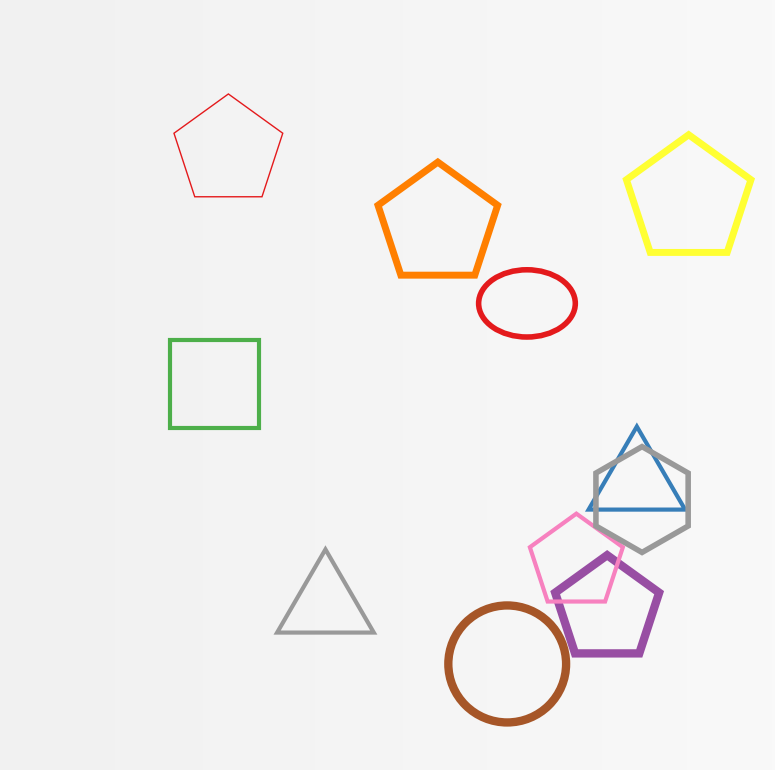[{"shape": "pentagon", "thickness": 0.5, "radius": 0.37, "center": [0.295, 0.804]}, {"shape": "oval", "thickness": 2, "radius": 0.31, "center": [0.68, 0.606]}, {"shape": "triangle", "thickness": 1.5, "radius": 0.36, "center": [0.822, 0.374]}, {"shape": "square", "thickness": 1.5, "radius": 0.29, "center": [0.276, 0.501]}, {"shape": "pentagon", "thickness": 3, "radius": 0.35, "center": [0.783, 0.208]}, {"shape": "pentagon", "thickness": 2.5, "radius": 0.41, "center": [0.565, 0.708]}, {"shape": "pentagon", "thickness": 2.5, "radius": 0.42, "center": [0.889, 0.741]}, {"shape": "circle", "thickness": 3, "radius": 0.38, "center": [0.654, 0.138]}, {"shape": "pentagon", "thickness": 1.5, "radius": 0.32, "center": [0.744, 0.27]}, {"shape": "hexagon", "thickness": 2, "radius": 0.34, "center": [0.828, 0.351]}, {"shape": "triangle", "thickness": 1.5, "radius": 0.36, "center": [0.42, 0.214]}]